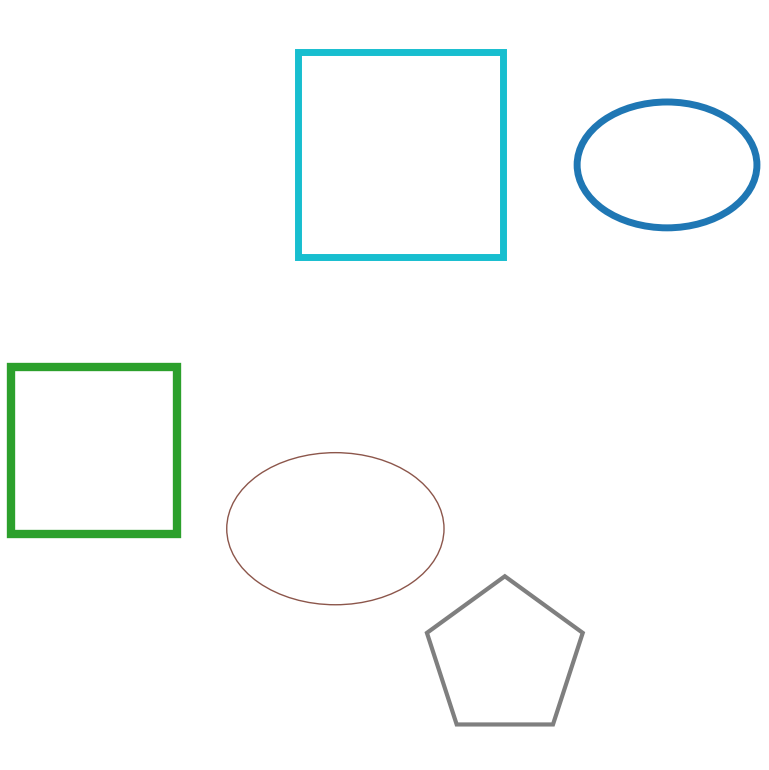[{"shape": "oval", "thickness": 2.5, "radius": 0.58, "center": [0.866, 0.786]}, {"shape": "square", "thickness": 3, "radius": 0.54, "center": [0.122, 0.415]}, {"shape": "oval", "thickness": 0.5, "radius": 0.71, "center": [0.436, 0.313]}, {"shape": "pentagon", "thickness": 1.5, "radius": 0.53, "center": [0.656, 0.145]}, {"shape": "square", "thickness": 2.5, "radius": 0.66, "center": [0.521, 0.799]}]